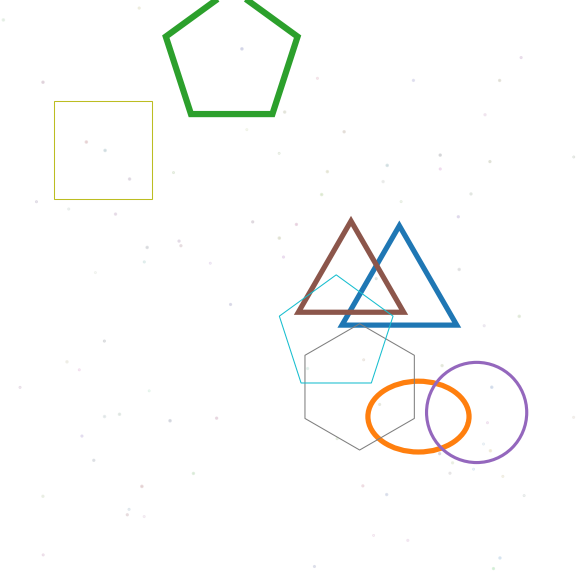[{"shape": "triangle", "thickness": 2.5, "radius": 0.57, "center": [0.692, 0.494]}, {"shape": "oval", "thickness": 2.5, "radius": 0.44, "center": [0.725, 0.278]}, {"shape": "pentagon", "thickness": 3, "radius": 0.6, "center": [0.401, 0.899]}, {"shape": "circle", "thickness": 1.5, "radius": 0.43, "center": [0.825, 0.285]}, {"shape": "triangle", "thickness": 2.5, "radius": 0.53, "center": [0.608, 0.511]}, {"shape": "hexagon", "thickness": 0.5, "radius": 0.55, "center": [0.623, 0.329]}, {"shape": "square", "thickness": 0.5, "radius": 0.43, "center": [0.179, 0.74]}, {"shape": "pentagon", "thickness": 0.5, "radius": 0.52, "center": [0.582, 0.42]}]